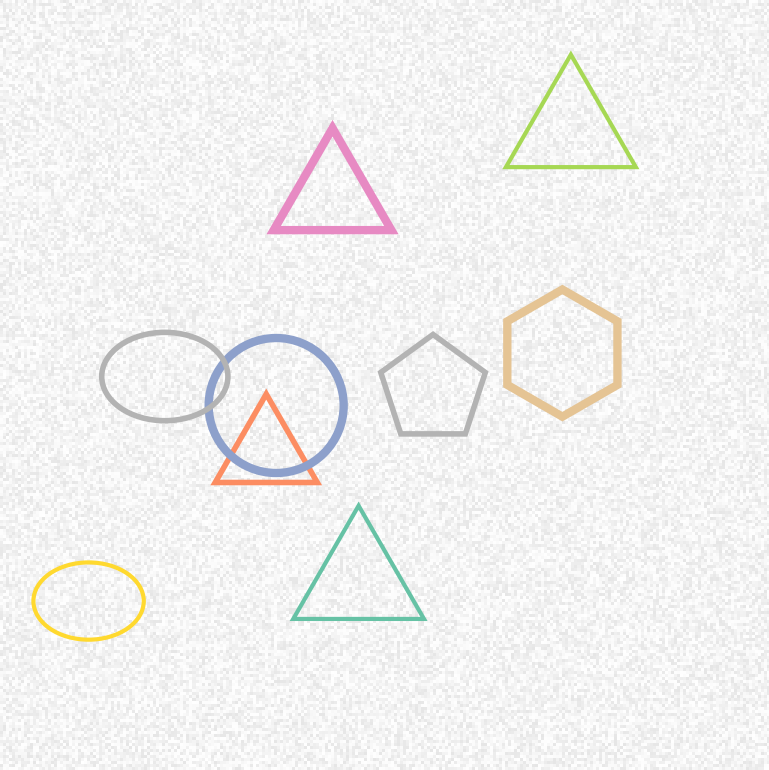[{"shape": "triangle", "thickness": 1.5, "radius": 0.49, "center": [0.466, 0.245]}, {"shape": "triangle", "thickness": 2, "radius": 0.38, "center": [0.346, 0.412]}, {"shape": "circle", "thickness": 3, "radius": 0.44, "center": [0.359, 0.473]}, {"shape": "triangle", "thickness": 3, "radius": 0.44, "center": [0.432, 0.745]}, {"shape": "triangle", "thickness": 1.5, "radius": 0.49, "center": [0.741, 0.832]}, {"shape": "oval", "thickness": 1.5, "radius": 0.36, "center": [0.115, 0.219]}, {"shape": "hexagon", "thickness": 3, "radius": 0.41, "center": [0.73, 0.541]}, {"shape": "pentagon", "thickness": 2, "radius": 0.36, "center": [0.562, 0.494]}, {"shape": "oval", "thickness": 2, "radius": 0.41, "center": [0.214, 0.511]}]